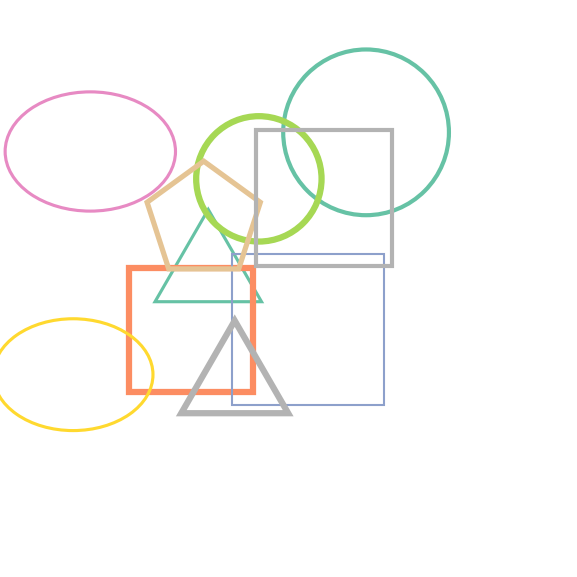[{"shape": "triangle", "thickness": 1.5, "radius": 0.53, "center": [0.361, 0.53]}, {"shape": "circle", "thickness": 2, "radius": 0.72, "center": [0.634, 0.77]}, {"shape": "square", "thickness": 3, "radius": 0.54, "center": [0.331, 0.428]}, {"shape": "square", "thickness": 1, "radius": 0.66, "center": [0.534, 0.429]}, {"shape": "oval", "thickness": 1.5, "radius": 0.74, "center": [0.156, 0.737]}, {"shape": "circle", "thickness": 3, "radius": 0.54, "center": [0.448, 0.689]}, {"shape": "oval", "thickness": 1.5, "radius": 0.69, "center": [0.127, 0.35]}, {"shape": "pentagon", "thickness": 2.5, "radius": 0.52, "center": [0.353, 0.617]}, {"shape": "square", "thickness": 2, "radius": 0.59, "center": [0.561, 0.656]}, {"shape": "triangle", "thickness": 3, "radius": 0.53, "center": [0.406, 0.337]}]